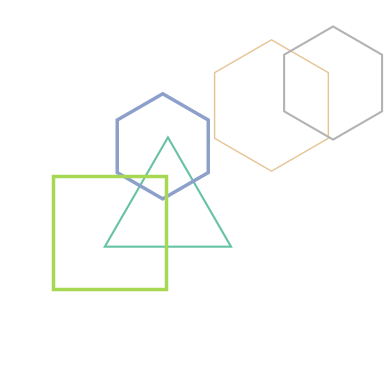[{"shape": "triangle", "thickness": 1.5, "radius": 0.95, "center": [0.436, 0.454]}, {"shape": "hexagon", "thickness": 2.5, "radius": 0.68, "center": [0.423, 0.62]}, {"shape": "square", "thickness": 2.5, "radius": 0.74, "center": [0.284, 0.396]}, {"shape": "hexagon", "thickness": 1, "radius": 0.85, "center": [0.705, 0.726]}, {"shape": "hexagon", "thickness": 1.5, "radius": 0.73, "center": [0.865, 0.784]}]